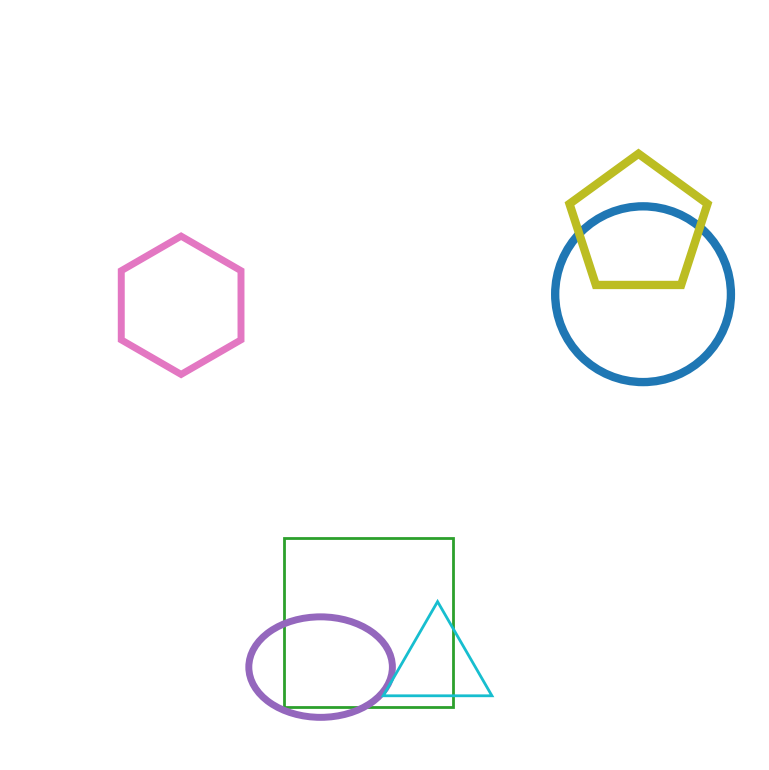[{"shape": "circle", "thickness": 3, "radius": 0.57, "center": [0.835, 0.618]}, {"shape": "square", "thickness": 1, "radius": 0.55, "center": [0.479, 0.192]}, {"shape": "oval", "thickness": 2.5, "radius": 0.47, "center": [0.416, 0.134]}, {"shape": "hexagon", "thickness": 2.5, "radius": 0.45, "center": [0.235, 0.604]}, {"shape": "pentagon", "thickness": 3, "radius": 0.47, "center": [0.829, 0.706]}, {"shape": "triangle", "thickness": 1, "radius": 0.41, "center": [0.568, 0.137]}]